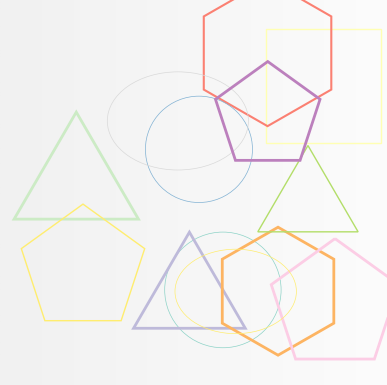[{"shape": "circle", "thickness": 0.5, "radius": 0.75, "center": [0.575, 0.247]}, {"shape": "square", "thickness": 1, "radius": 0.74, "center": [0.834, 0.777]}, {"shape": "triangle", "thickness": 2, "radius": 0.83, "center": [0.489, 0.231]}, {"shape": "hexagon", "thickness": 1.5, "radius": 0.95, "center": [0.69, 0.862]}, {"shape": "circle", "thickness": 0.5, "radius": 0.69, "center": [0.513, 0.612]}, {"shape": "hexagon", "thickness": 2, "radius": 0.83, "center": [0.718, 0.244]}, {"shape": "triangle", "thickness": 1, "radius": 0.75, "center": [0.795, 0.473]}, {"shape": "pentagon", "thickness": 2, "radius": 0.86, "center": [0.865, 0.207]}, {"shape": "oval", "thickness": 0.5, "radius": 0.91, "center": [0.459, 0.686]}, {"shape": "pentagon", "thickness": 2, "radius": 0.71, "center": [0.691, 0.698]}, {"shape": "triangle", "thickness": 2, "radius": 0.93, "center": [0.197, 0.523]}, {"shape": "pentagon", "thickness": 1, "radius": 0.84, "center": [0.214, 0.302]}, {"shape": "oval", "thickness": 0.5, "radius": 0.78, "center": [0.608, 0.243]}]